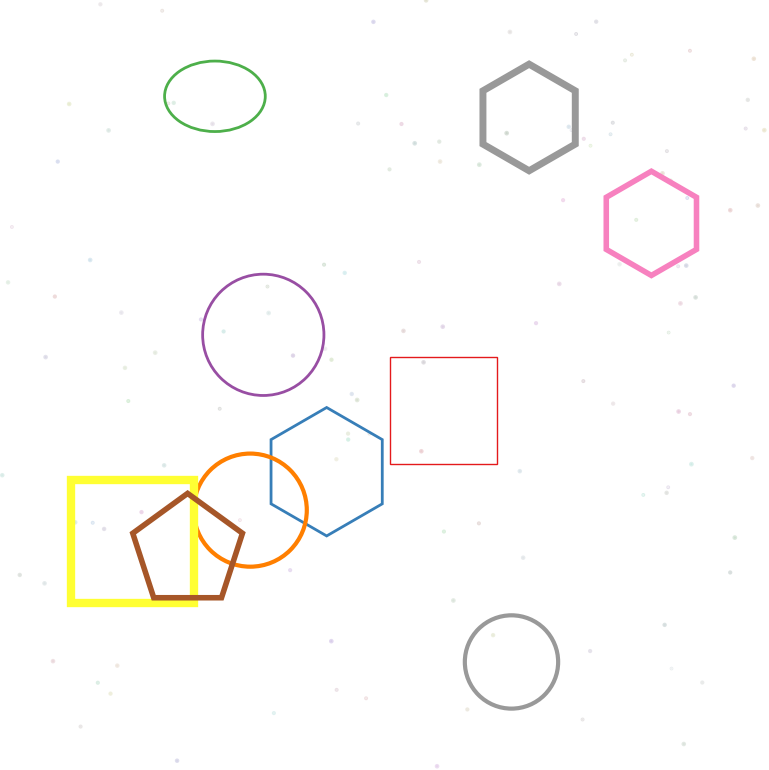[{"shape": "square", "thickness": 0.5, "radius": 0.35, "center": [0.576, 0.467]}, {"shape": "hexagon", "thickness": 1, "radius": 0.42, "center": [0.424, 0.387]}, {"shape": "oval", "thickness": 1, "radius": 0.33, "center": [0.279, 0.875]}, {"shape": "circle", "thickness": 1, "radius": 0.39, "center": [0.342, 0.565]}, {"shape": "circle", "thickness": 1.5, "radius": 0.37, "center": [0.325, 0.337]}, {"shape": "square", "thickness": 3, "radius": 0.4, "center": [0.173, 0.297]}, {"shape": "pentagon", "thickness": 2, "radius": 0.37, "center": [0.244, 0.284]}, {"shape": "hexagon", "thickness": 2, "radius": 0.34, "center": [0.846, 0.71]}, {"shape": "circle", "thickness": 1.5, "radius": 0.3, "center": [0.664, 0.14]}, {"shape": "hexagon", "thickness": 2.5, "radius": 0.35, "center": [0.687, 0.847]}]